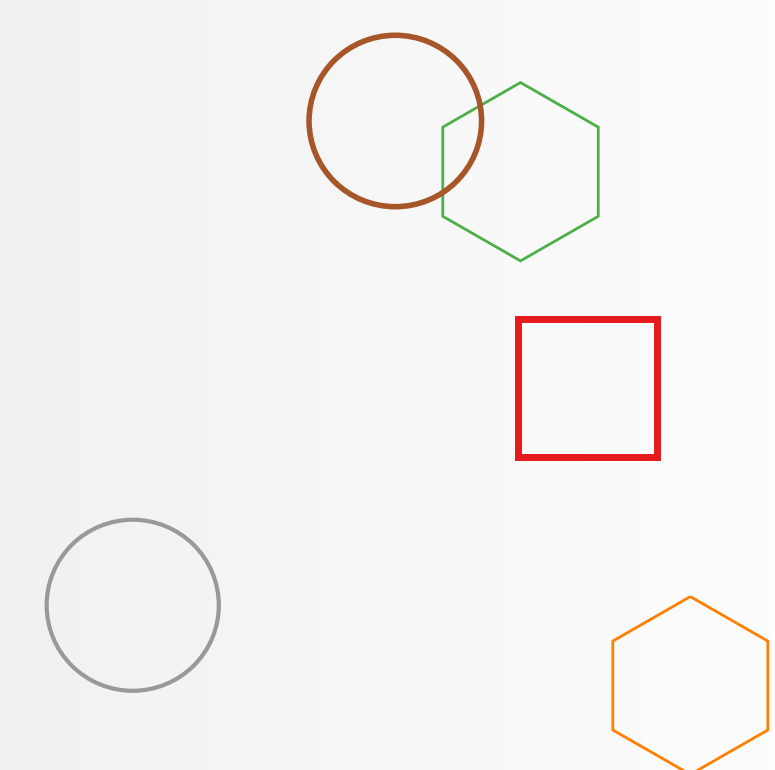[{"shape": "square", "thickness": 2.5, "radius": 0.45, "center": [0.758, 0.497]}, {"shape": "hexagon", "thickness": 1, "radius": 0.58, "center": [0.672, 0.777]}, {"shape": "hexagon", "thickness": 1, "radius": 0.58, "center": [0.891, 0.11]}, {"shape": "circle", "thickness": 2, "radius": 0.56, "center": [0.51, 0.843]}, {"shape": "circle", "thickness": 1.5, "radius": 0.56, "center": [0.171, 0.214]}]